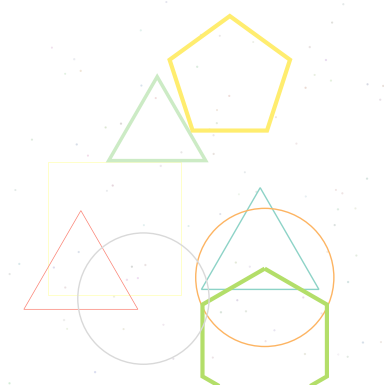[{"shape": "triangle", "thickness": 1, "radius": 0.88, "center": [0.676, 0.336]}, {"shape": "square", "thickness": 0.5, "radius": 0.86, "center": [0.298, 0.407]}, {"shape": "triangle", "thickness": 0.5, "radius": 0.85, "center": [0.21, 0.282]}, {"shape": "circle", "thickness": 1, "radius": 0.9, "center": [0.688, 0.279]}, {"shape": "hexagon", "thickness": 3, "radius": 0.93, "center": [0.688, 0.116]}, {"shape": "circle", "thickness": 1, "radius": 0.85, "center": [0.373, 0.224]}, {"shape": "triangle", "thickness": 2.5, "radius": 0.73, "center": [0.408, 0.656]}, {"shape": "pentagon", "thickness": 3, "radius": 0.82, "center": [0.597, 0.794]}]